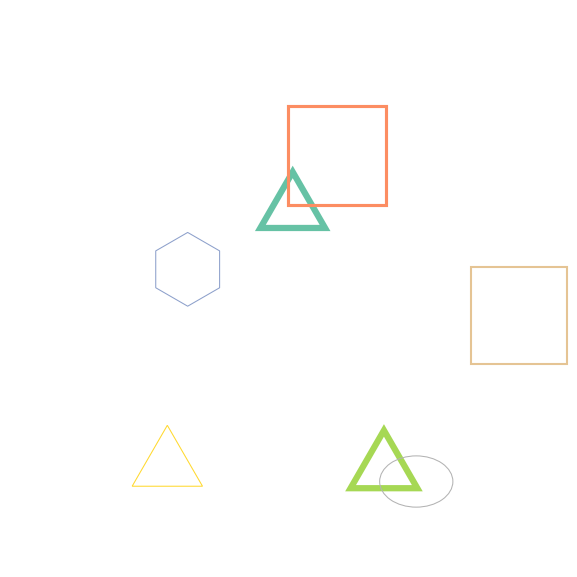[{"shape": "triangle", "thickness": 3, "radius": 0.32, "center": [0.507, 0.637]}, {"shape": "square", "thickness": 1.5, "radius": 0.43, "center": [0.583, 0.73]}, {"shape": "hexagon", "thickness": 0.5, "radius": 0.32, "center": [0.325, 0.533]}, {"shape": "triangle", "thickness": 3, "radius": 0.33, "center": [0.665, 0.187]}, {"shape": "triangle", "thickness": 0.5, "radius": 0.35, "center": [0.29, 0.192]}, {"shape": "square", "thickness": 1, "radius": 0.42, "center": [0.898, 0.453]}, {"shape": "oval", "thickness": 0.5, "radius": 0.32, "center": [0.721, 0.165]}]